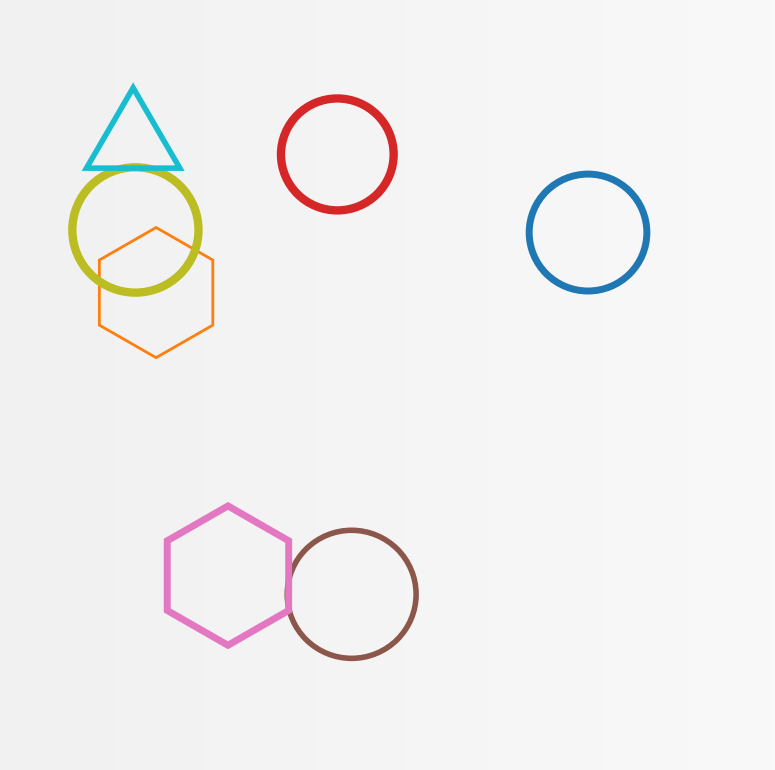[{"shape": "circle", "thickness": 2.5, "radius": 0.38, "center": [0.759, 0.698]}, {"shape": "hexagon", "thickness": 1, "radius": 0.42, "center": [0.201, 0.62]}, {"shape": "circle", "thickness": 3, "radius": 0.36, "center": [0.435, 0.799]}, {"shape": "circle", "thickness": 2, "radius": 0.42, "center": [0.454, 0.228]}, {"shape": "hexagon", "thickness": 2.5, "radius": 0.45, "center": [0.294, 0.252]}, {"shape": "circle", "thickness": 3, "radius": 0.41, "center": [0.175, 0.701]}, {"shape": "triangle", "thickness": 2, "radius": 0.35, "center": [0.172, 0.816]}]